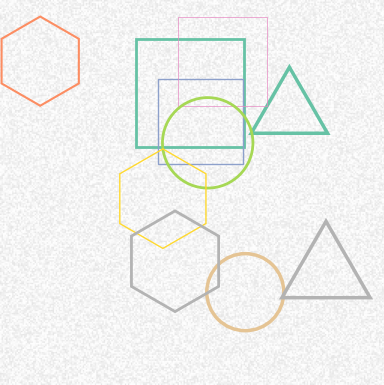[{"shape": "triangle", "thickness": 2.5, "radius": 0.57, "center": [0.752, 0.711]}, {"shape": "square", "thickness": 2, "radius": 0.7, "center": [0.493, 0.759]}, {"shape": "hexagon", "thickness": 1.5, "radius": 0.58, "center": [0.104, 0.841]}, {"shape": "square", "thickness": 1, "radius": 0.55, "center": [0.521, 0.685]}, {"shape": "square", "thickness": 0.5, "radius": 0.58, "center": [0.577, 0.84]}, {"shape": "circle", "thickness": 2, "radius": 0.59, "center": [0.539, 0.629]}, {"shape": "hexagon", "thickness": 1, "radius": 0.65, "center": [0.423, 0.484]}, {"shape": "circle", "thickness": 2.5, "radius": 0.5, "center": [0.637, 0.241]}, {"shape": "triangle", "thickness": 2.5, "radius": 0.66, "center": [0.847, 0.293]}, {"shape": "hexagon", "thickness": 2, "radius": 0.65, "center": [0.455, 0.321]}]